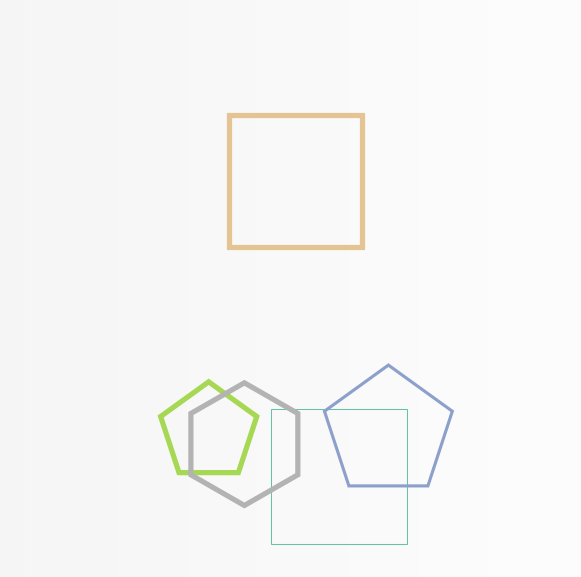[{"shape": "square", "thickness": 0.5, "radius": 0.58, "center": [0.583, 0.174]}, {"shape": "pentagon", "thickness": 1.5, "radius": 0.58, "center": [0.668, 0.251]}, {"shape": "pentagon", "thickness": 2.5, "radius": 0.43, "center": [0.359, 0.251]}, {"shape": "square", "thickness": 2.5, "radius": 0.57, "center": [0.509, 0.685]}, {"shape": "hexagon", "thickness": 2.5, "radius": 0.53, "center": [0.42, 0.23]}]